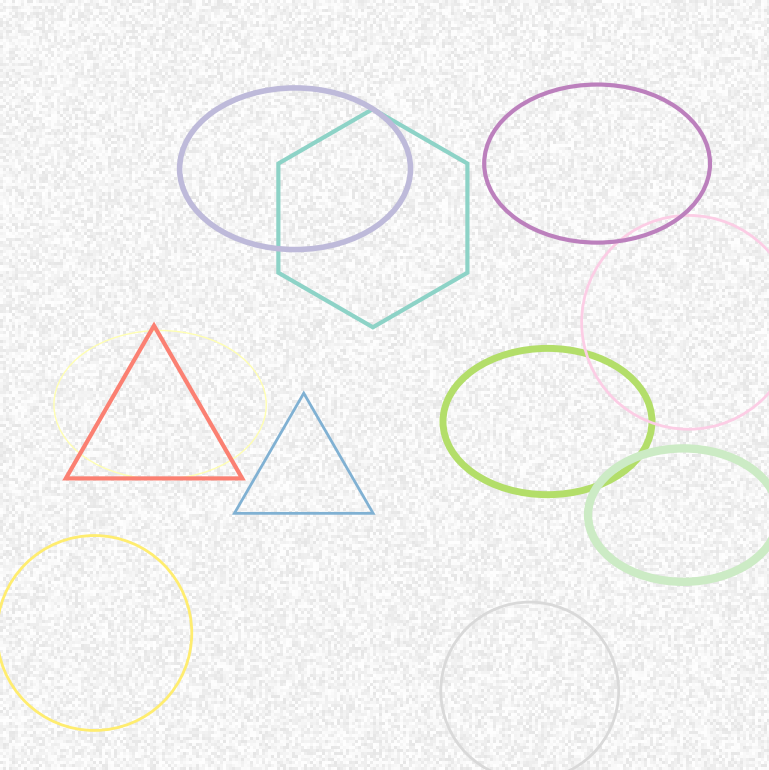[{"shape": "hexagon", "thickness": 1.5, "radius": 0.71, "center": [0.484, 0.717]}, {"shape": "oval", "thickness": 0.5, "radius": 0.69, "center": [0.208, 0.474]}, {"shape": "oval", "thickness": 2, "radius": 0.75, "center": [0.383, 0.781]}, {"shape": "triangle", "thickness": 1.5, "radius": 0.66, "center": [0.2, 0.445]}, {"shape": "triangle", "thickness": 1, "radius": 0.52, "center": [0.394, 0.385]}, {"shape": "oval", "thickness": 2.5, "radius": 0.68, "center": [0.711, 0.453]}, {"shape": "circle", "thickness": 1, "radius": 0.69, "center": [0.894, 0.581]}, {"shape": "circle", "thickness": 1, "radius": 0.58, "center": [0.688, 0.103]}, {"shape": "oval", "thickness": 1.5, "radius": 0.73, "center": [0.775, 0.788]}, {"shape": "oval", "thickness": 3, "radius": 0.62, "center": [0.887, 0.331]}, {"shape": "circle", "thickness": 1, "radius": 0.63, "center": [0.122, 0.178]}]